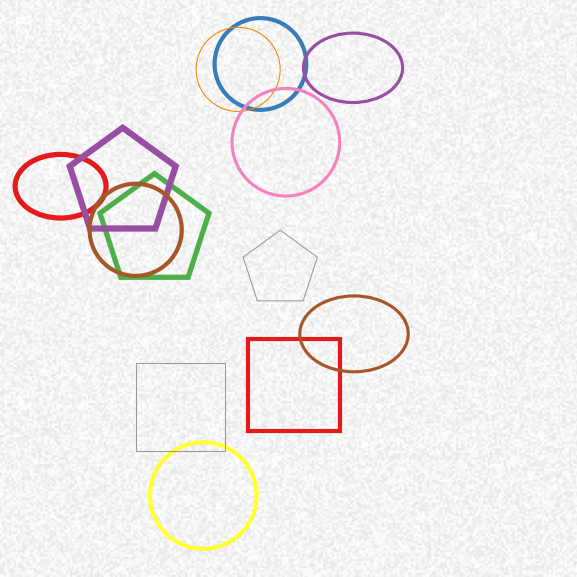[{"shape": "square", "thickness": 2, "radius": 0.4, "center": [0.509, 0.333]}, {"shape": "oval", "thickness": 2.5, "radius": 0.39, "center": [0.105, 0.677]}, {"shape": "circle", "thickness": 2, "radius": 0.4, "center": [0.451, 0.888]}, {"shape": "pentagon", "thickness": 2.5, "radius": 0.5, "center": [0.267, 0.599]}, {"shape": "oval", "thickness": 1.5, "radius": 0.43, "center": [0.611, 0.882]}, {"shape": "pentagon", "thickness": 3, "radius": 0.48, "center": [0.212, 0.681]}, {"shape": "circle", "thickness": 0.5, "radius": 0.36, "center": [0.412, 0.879]}, {"shape": "circle", "thickness": 2, "radius": 0.46, "center": [0.352, 0.141]}, {"shape": "oval", "thickness": 1.5, "radius": 0.47, "center": [0.613, 0.421]}, {"shape": "circle", "thickness": 2, "radius": 0.4, "center": [0.235, 0.601]}, {"shape": "circle", "thickness": 1.5, "radius": 0.47, "center": [0.495, 0.753]}, {"shape": "square", "thickness": 0.5, "radius": 0.38, "center": [0.313, 0.294]}, {"shape": "pentagon", "thickness": 0.5, "radius": 0.34, "center": [0.485, 0.533]}]